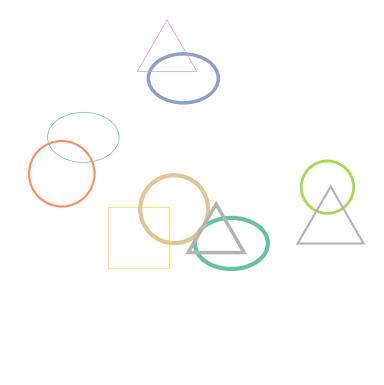[{"shape": "oval", "thickness": 0.5, "radius": 0.46, "center": [0.216, 0.643]}, {"shape": "oval", "thickness": 3, "radius": 0.47, "center": [0.601, 0.368]}, {"shape": "circle", "thickness": 1.5, "radius": 0.43, "center": [0.16, 0.549]}, {"shape": "oval", "thickness": 2.5, "radius": 0.45, "center": [0.476, 0.796]}, {"shape": "triangle", "thickness": 0.5, "radius": 0.45, "center": [0.434, 0.859]}, {"shape": "circle", "thickness": 2, "radius": 0.34, "center": [0.851, 0.514]}, {"shape": "square", "thickness": 0.5, "radius": 0.39, "center": [0.36, 0.382]}, {"shape": "circle", "thickness": 3, "radius": 0.44, "center": [0.452, 0.457]}, {"shape": "triangle", "thickness": 2.5, "radius": 0.42, "center": [0.561, 0.386]}, {"shape": "triangle", "thickness": 1.5, "radius": 0.49, "center": [0.859, 0.417]}]